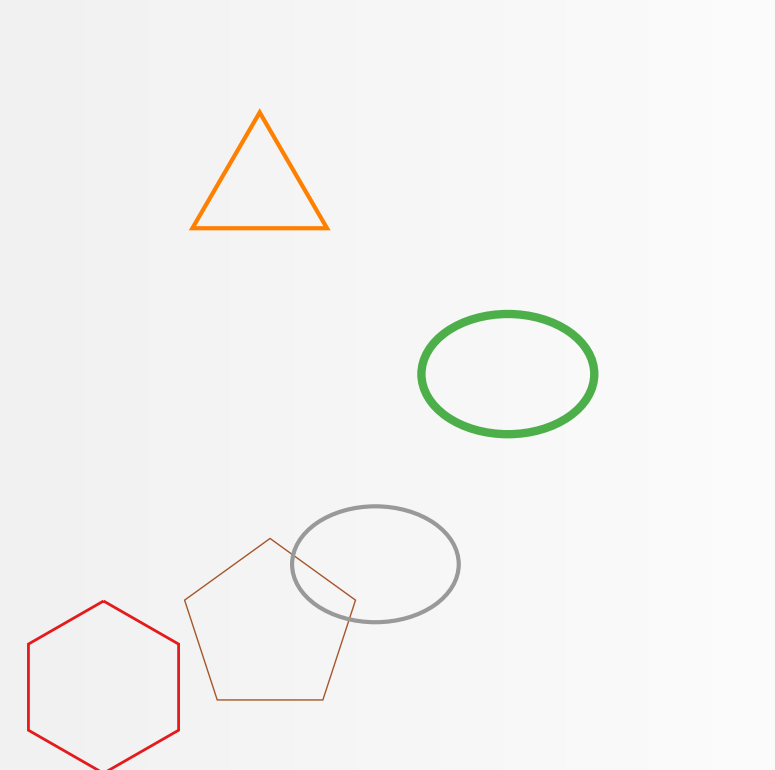[{"shape": "hexagon", "thickness": 1, "radius": 0.56, "center": [0.134, 0.108]}, {"shape": "oval", "thickness": 3, "radius": 0.56, "center": [0.655, 0.514]}, {"shape": "triangle", "thickness": 1.5, "radius": 0.5, "center": [0.335, 0.754]}, {"shape": "pentagon", "thickness": 0.5, "radius": 0.58, "center": [0.348, 0.185]}, {"shape": "oval", "thickness": 1.5, "radius": 0.54, "center": [0.484, 0.267]}]